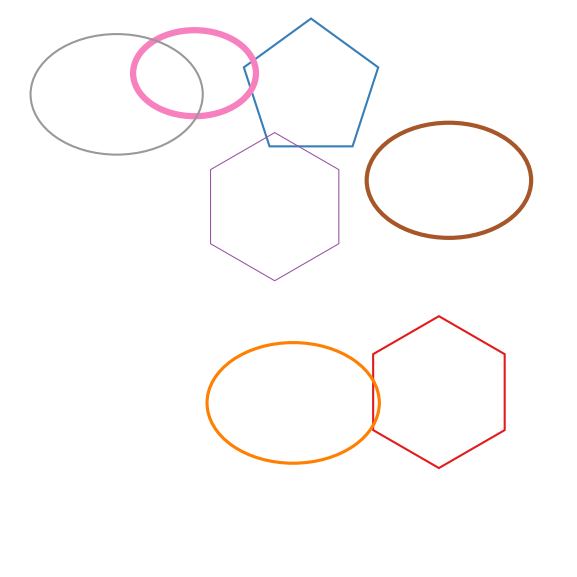[{"shape": "hexagon", "thickness": 1, "radius": 0.66, "center": [0.76, 0.32]}, {"shape": "pentagon", "thickness": 1, "radius": 0.61, "center": [0.539, 0.845]}, {"shape": "hexagon", "thickness": 0.5, "radius": 0.64, "center": [0.476, 0.641]}, {"shape": "oval", "thickness": 1.5, "radius": 0.75, "center": [0.508, 0.301]}, {"shape": "oval", "thickness": 2, "radius": 0.71, "center": [0.777, 0.687]}, {"shape": "oval", "thickness": 3, "radius": 0.53, "center": [0.337, 0.872]}, {"shape": "oval", "thickness": 1, "radius": 0.75, "center": [0.202, 0.836]}]